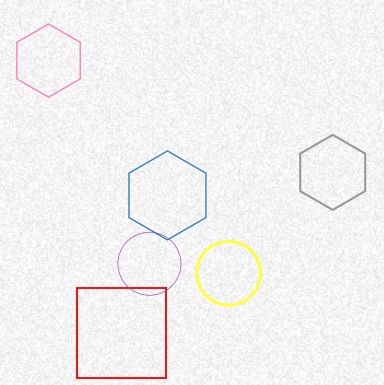[{"shape": "square", "thickness": 1.5, "radius": 0.58, "center": [0.316, 0.136]}, {"shape": "hexagon", "thickness": 1, "radius": 0.58, "center": [0.435, 0.492]}, {"shape": "circle", "thickness": 0.5, "radius": 0.41, "center": [0.388, 0.315]}, {"shape": "circle", "thickness": 2, "radius": 0.41, "center": [0.594, 0.29]}, {"shape": "hexagon", "thickness": 1, "radius": 0.48, "center": [0.126, 0.843]}, {"shape": "hexagon", "thickness": 1.5, "radius": 0.49, "center": [0.864, 0.552]}]